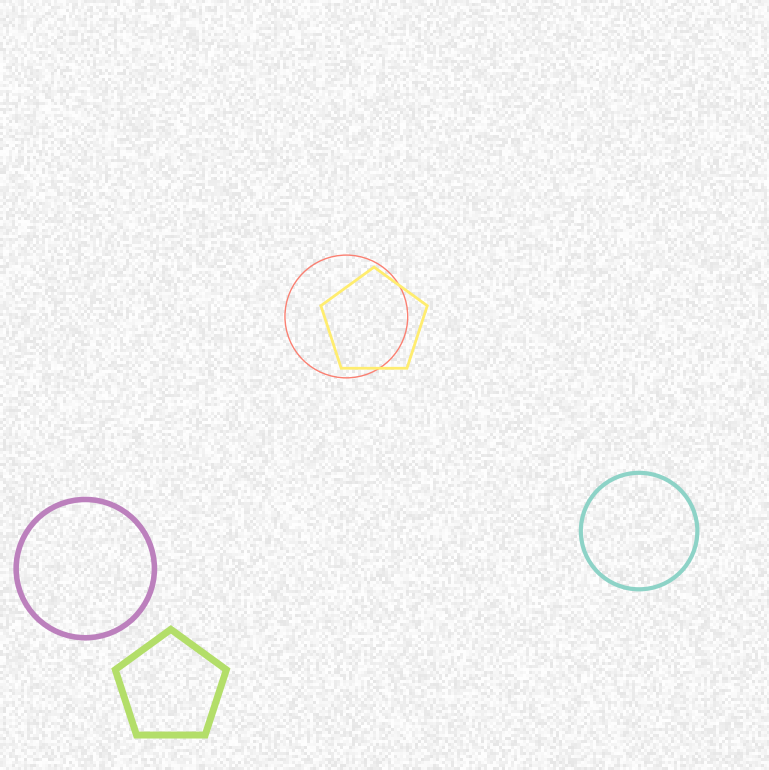[{"shape": "circle", "thickness": 1.5, "radius": 0.38, "center": [0.83, 0.31]}, {"shape": "circle", "thickness": 0.5, "radius": 0.4, "center": [0.45, 0.589]}, {"shape": "pentagon", "thickness": 2.5, "radius": 0.38, "center": [0.222, 0.107]}, {"shape": "circle", "thickness": 2, "radius": 0.45, "center": [0.111, 0.262]}, {"shape": "pentagon", "thickness": 1, "radius": 0.36, "center": [0.486, 0.581]}]